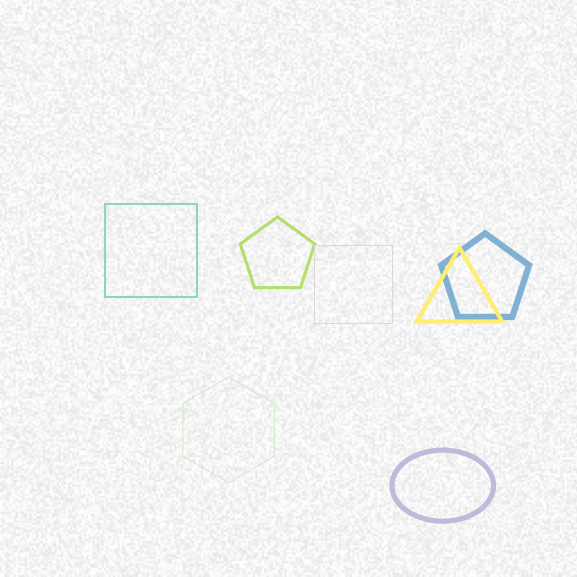[{"shape": "square", "thickness": 1, "radius": 0.4, "center": [0.261, 0.566]}, {"shape": "oval", "thickness": 2.5, "radius": 0.44, "center": [0.767, 0.158]}, {"shape": "pentagon", "thickness": 3, "radius": 0.4, "center": [0.84, 0.515]}, {"shape": "pentagon", "thickness": 1.5, "radius": 0.34, "center": [0.481, 0.556]}, {"shape": "square", "thickness": 0.5, "radius": 0.34, "center": [0.611, 0.507]}, {"shape": "hexagon", "thickness": 0.5, "radius": 0.46, "center": [0.396, 0.255]}, {"shape": "triangle", "thickness": 2, "radius": 0.43, "center": [0.796, 0.485]}]